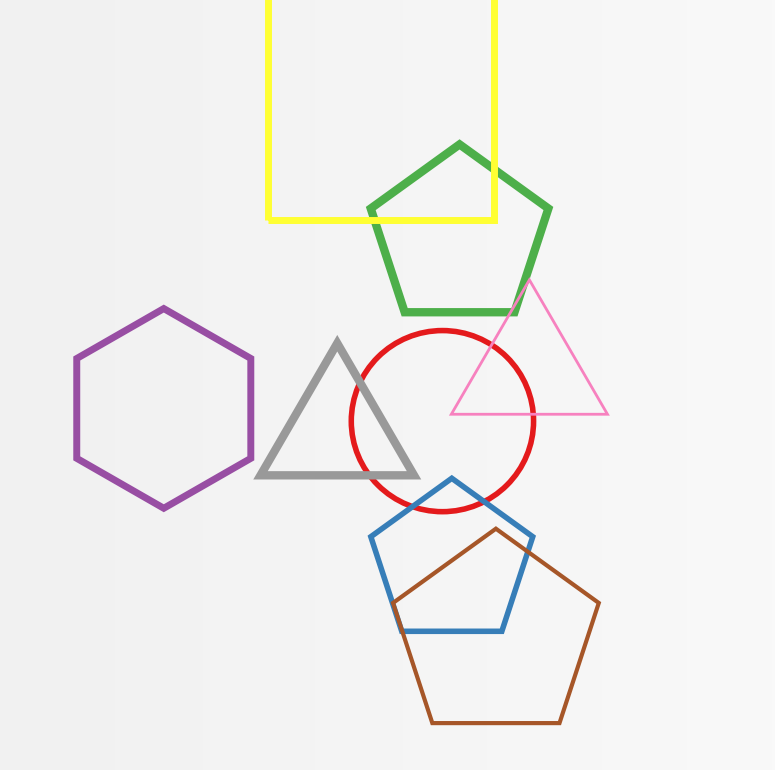[{"shape": "circle", "thickness": 2, "radius": 0.59, "center": [0.571, 0.453]}, {"shape": "pentagon", "thickness": 2, "radius": 0.55, "center": [0.583, 0.269]}, {"shape": "pentagon", "thickness": 3, "radius": 0.6, "center": [0.593, 0.692]}, {"shape": "hexagon", "thickness": 2.5, "radius": 0.65, "center": [0.211, 0.47]}, {"shape": "square", "thickness": 2.5, "radius": 0.73, "center": [0.491, 0.86]}, {"shape": "pentagon", "thickness": 1.5, "radius": 0.7, "center": [0.64, 0.174]}, {"shape": "triangle", "thickness": 1, "radius": 0.58, "center": [0.683, 0.52]}, {"shape": "triangle", "thickness": 3, "radius": 0.57, "center": [0.435, 0.44]}]